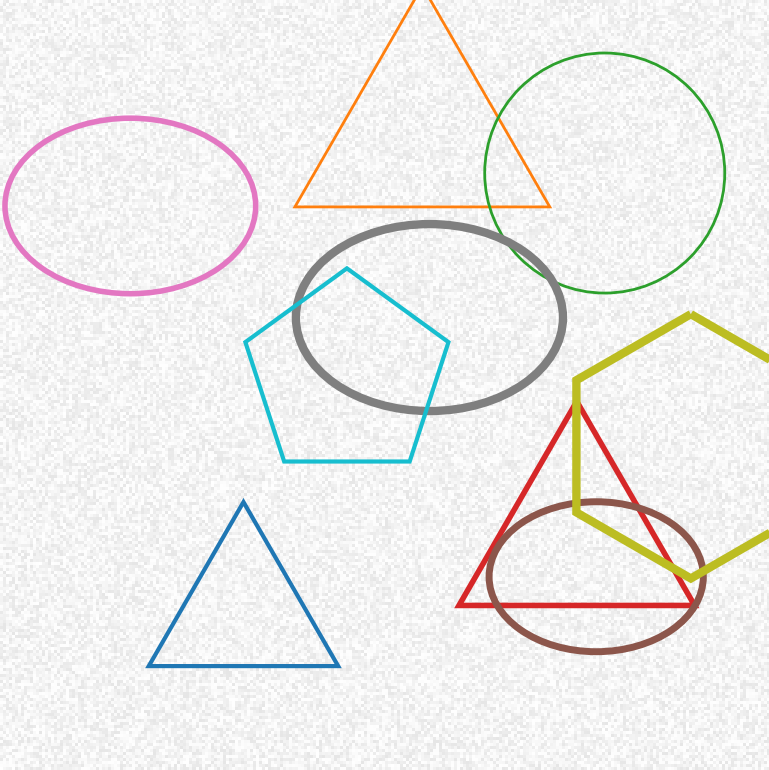[{"shape": "triangle", "thickness": 1.5, "radius": 0.71, "center": [0.316, 0.206]}, {"shape": "triangle", "thickness": 1, "radius": 0.96, "center": [0.549, 0.827]}, {"shape": "circle", "thickness": 1, "radius": 0.78, "center": [0.785, 0.775]}, {"shape": "triangle", "thickness": 2, "radius": 0.88, "center": [0.749, 0.302]}, {"shape": "oval", "thickness": 2.5, "radius": 0.7, "center": [0.774, 0.251]}, {"shape": "oval", "thickness": 2, "radius": 0.81, "center": [0.169, 0.733]}, {"shape": "oval", "thickness": 3, "radius": 0.87, "center": [0.558, 0.588]}, {"shape": "hexagon", "thickness": 3, "radius": 0.86, "center": [0.897, 0.42]}, {"shape": "pentagon", "thickness": 1.5, "radius": 0.69, "center": [0.451, 0.513]}]